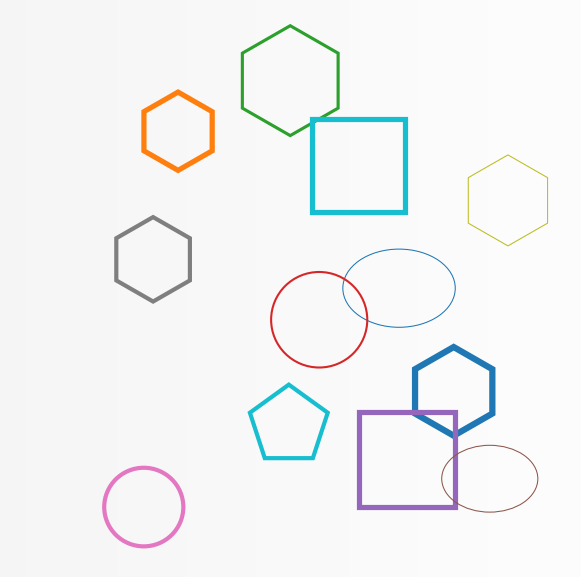[{"shape": "hexagon", "thickness": 3, "radius": 0.38, "center": [0.781, 0.321]}, {"shape": "oval", "thickness": 0.5, "radius": 0.48, "center": [0.687, 0.5]}, {"shape": "hexagon", "thickness": 2.5, "radius": 0.34, "center": [0.306, 0.772]}, {"shape": "hexagon", "thickness": 1.5, "radius": 0.48, "center": [0.499, 0.859]}, {"shape": "circle", "thickness": 1, "radius": 0.41, "center": [0.549, 0.445]}, {"shape": "square", "thickness": 2.5, "radius": 0.41, "center": [0.7, 0.203]}, {"shape": "oval", "thickness": 0.5, "radius": 0.41, "center": [0.843, 0.17]}, {"shape": "circle", "thickness": 2, "radius": 0.34, "center": [0.247, 0.121]}, {"shape": "hexagon", "thickness": 2, "radius": 0.37, "center": [0.263, 0.55]}, {"shape": "hexagon", "thickness": 0.5, "radius": 0.39, "center": [0.874, 0.652]}, {"shape": "pentagon", "thickness": 2, "radius": 0.35, "center": [0.497, 0.263]}, {"shape": "square", "thickness": 2.5, "radius": 0.4, "center": [0.617, 0.712]}]